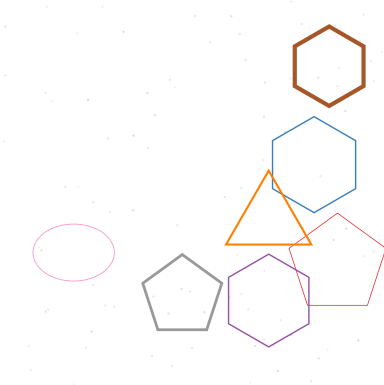[{"shape": "pentagon", "thickness": 0.5, "radius": 0.66, "center": [0.877, 0.314]}, {"shape": "hexagon", "thickness": 1, "radius": 0.62, "center": [0.816, 0.572]}, {"shape": "hexagon", "thickness": 1, "radius": 0.6, "center": [0.698, 0.219]}, {"shape": "triangle", "thickness": 1.5, "radius": 0.64, "center": [0.698, 0.429]}, {"shape": "hexagon", "thickness": 3, "radius": 0.52, "center": [0.855, 0.828]}, {"shape": "oval", "thickness": 0.5, "radius": 0.53, "center": [0.191, 0.344]}, {"shape": "pentagon", "thickness": 2, "radius": 0.54, "center": [0.473, 0.231]}]